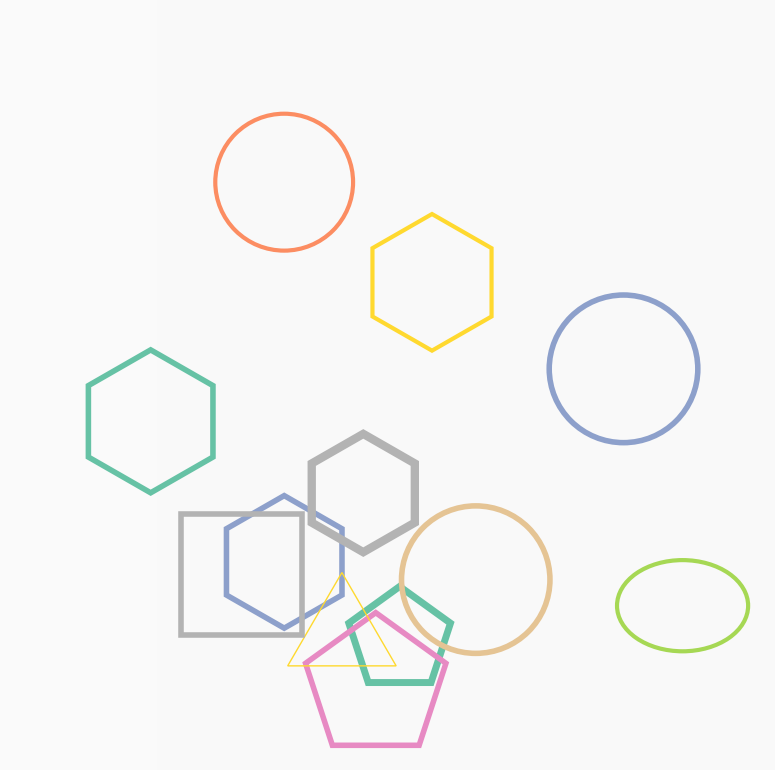[{"shape": "pentagon", "thickness": 2.5, "radius": 0.34, "center": [0.516, 0.169]}, {"shape": "hexagon", "thickness": 2, "radius": 0.46, "center": [0.194, 0.453]}, {"shape": "circle", "thickness": 1.5, "radius": 0.44, "center": [0.367, 0.763]}, {"shape": "circle", "thickness": 2, "radius": 0.48, "center": [0.805, 0.521]}, {"shape": "hexagon", "thickness": 2, "radius": 0.43, "center": [0.367, 0.27]}, {"shape": "pentagon", "thickness": 2, "radius": 0.48, "center": [0.485, 0.109]}, {"shape": "oval", "thickness": 1.5, "radius": 0.42, "center": [0.881, 0.213]}, {"shape": "hexagon", "thickness": 1.5, "radius": 0.44, "center": [0.557, 0.633]}, {"shape": "triangle", "thickness": 0.5, "radius": 0.4, "center": [0.441, 0.176]}, {"shape": "circle", "thickness": 2, "radius": 0.48, "center": [0.614, 0.247]}, {"shape": "hexagon", "thickness": 3, "radius": 0.38, "center": [0.469, 0.36]}, {"shape": "square", "thickness": 2, "radius": 0.39, "center": [0.311, 0.254]}]